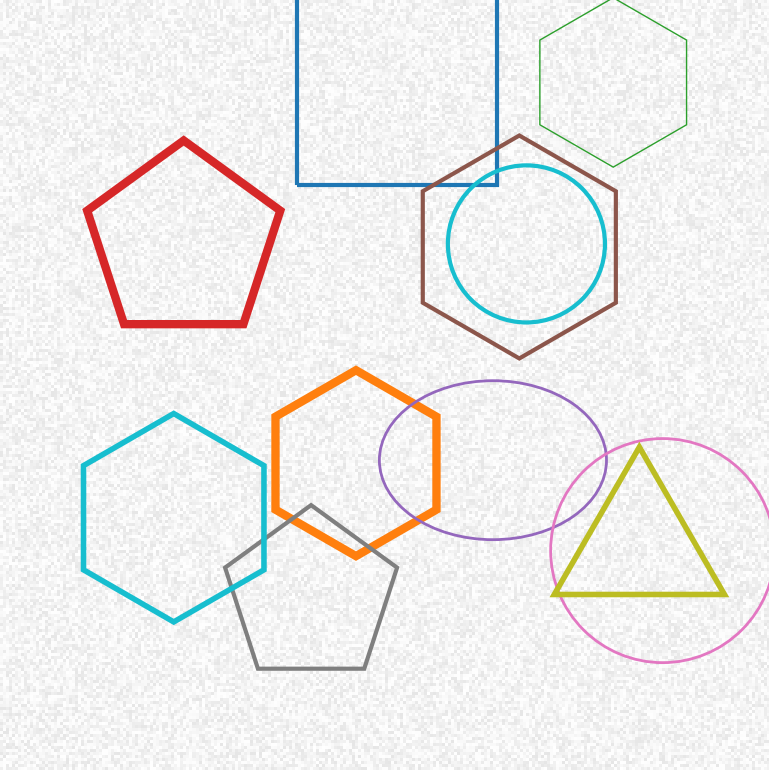[{"shape": "square", "thickness": 1.5, "radius": 0.65, "center": [0.516, 0.89]}, {"shape": "hexagon", "thickness": 3, "radius": 0.6, "center": [0.462, 0.398]}, {"shape": "hexagon", "thickness": 0.5, "radius": 0.55, "center": [0.796, 0.893]}, {"shape": "pentagon", "thickness": 3, "radius": 0.66, "center": [0.239, 0.686]}, {"shape": "oval", "thickness": 1, "radius": 0.74, "center": [0.64, 0.402]}, {"shape": "hexagon", "thickness": 1.5, "radius": 0.72, "center": [0.674, 0.679]}, {"shape": "circle", "thickness": 1, "radius": 0.73, "center": [0.861, 0.285]}, {"shape": "pentagon", "thickness": 1.5, "radius": 0.59, "center": [0.404, 0.227]}, {"shape": "triangle", "thickness": 2, "radius": 0.64, "center": [0.83, 0.292]}, {"shape": "circle", "thickness": 1.5, "radius": 0.51, "center": [0.684, 0.683]}, {"shape": "hexagon", "thickness": 2, "radius": 0.68, "center": [0.226, 0.328]}]